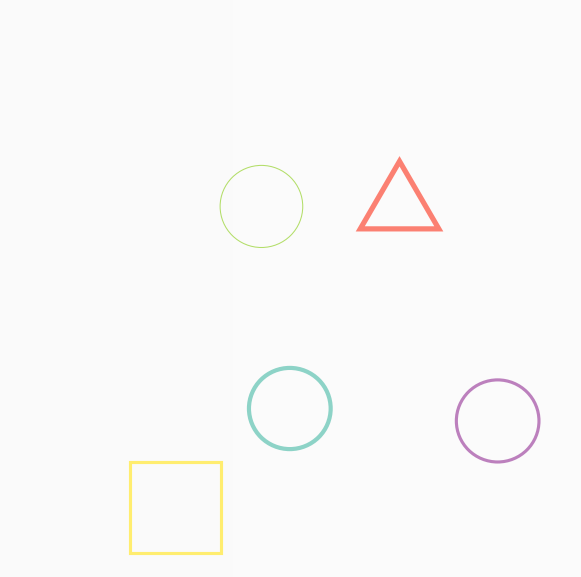[{"shape": "circle", "thickness": 2, "radius": 0.35, "center": [0.499, 0.292]}, {"shape": "triangle", "thickness": 2.5, "radius": 0.39, "center": [0.687, 0.642]}, {"shape": "circle", "thickness": 0.5, "radius": 0.36, "center": [0.45, 0.642]}, {"shape": "circle", "thickness": 1.5, "radius": 0.36, "center": [0.856, 0.27]}, {"shape": "square", "thickness": 1.5, "radius": 0.39, "center": [0.302, 0.12]}]